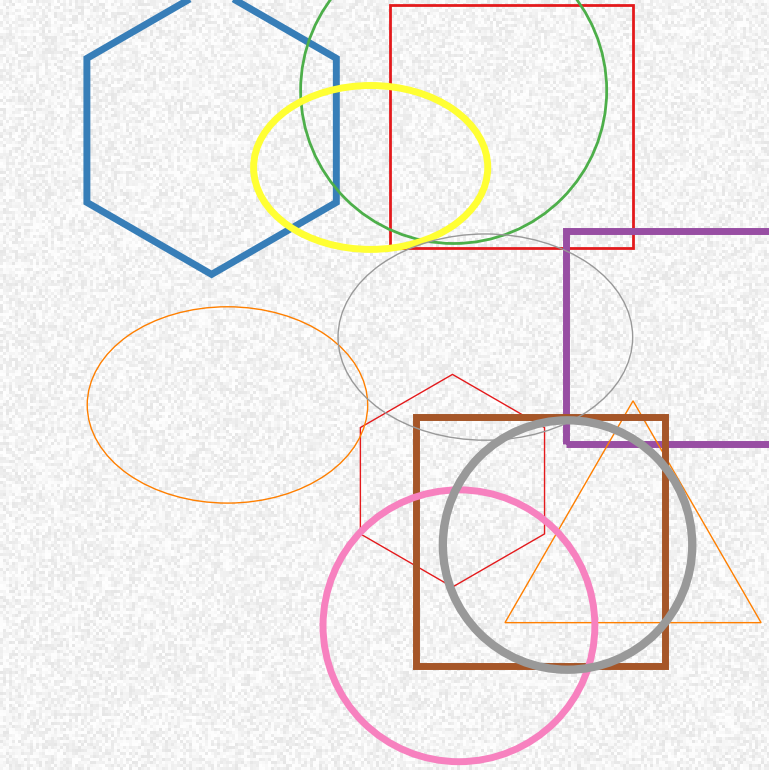[{"shape": "hexagon", "thickness": 0.5, "radius": 0.69, "center": [0.588, 0.376]}, {"shape": "square", "thickness": 1, "radius": 0.79, "center": [0.664, 0.836]}, {"shape": "hexagon", "thickness": 2.5, "radius": 0.94, "center": [0.275, 0.831]}, {"shape": "circle", "thickness": 1, "radius": 0.99, "center": [0.589, 0.883]}, {"shape": "square", "thickness": 2.5, "radius": 0.69, "center": [0.873, 0.561]}, {"shape": "triangle", "thickness": 0.5, "radius": 0.96, "center": [0.822, 0.287]}, {"shape": "oval", "thickness": 0.5, "radius": 0.91, "center": [0.295, 0.474]}, {"shape": "oval", "thickness": 2.5, "radius": 0.76, "center": [0.481, 0.783]}, {"shape": "square", "thickness": 2.5, "radius": 0.81, "center": [0.702, 0.296]}, {"shape": "circle", "thickness": 2.5, "radius": 0.88, "center": [0.596, 0.187]}, {"shape": "oval", "thickness": 0.5, "radius": 0.96, "center": [0.63, 0.562]}, {"shape": "circle", "thickness": 3, "radius": 0.81, "center": [0.737, 0.292]}]